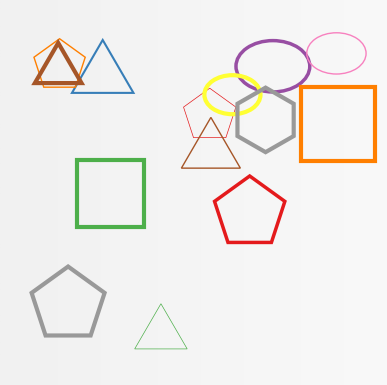[{"shape": "pentagon", "thickness": 2.5, "radius": 0.48, "center": [0.644, 0.447]}, {"shape": "pentagon", "thickness": 0.5, "radius": 0.36, "center": [0.541, 0.7]}, {"shape": "triangle", "thickness": 1.5, "radius": 0.46, "center": [0.265, 0.805]}, {"shape": "triangle", "thickness": 0.5, "radius": 0.39, "center": [0.415, 0.133]}, {"shape": "square", "thickness": 3, "radius": 0.44, "center": [0.285, 0.498]}, {"shape": "oval", "thickness": 2.5, "radius": 0.48, "center": [0.704, 0.828]}, {"shape": "pentagon", "thickness": 1, "radius": 0.35, "center": [0.154, 0.83]}, {"shape": "square", "thickness": 3, "radius": 0.48, "center": [0.872, 0.678]}, {"shape": "oval", "thickness": 3, "radius": 0.36, "center": [0.6, 0.754]}, {"shape": "triangle", "thickness": 1, "radius": 0.44, "center": [0.544, 0.607]}, {"shape": "triangle", "thickness": 3, "radius": 0.35, "center": [0.15, 0.819]}, {"shape": "oval", "thickness": 1, "radius": 0.38, "center": [0.868, 0.861]}, {"shape": "hexagon", "thickness": 3, "radius": 0.42, "center": [0.685, 0.689]}, {"shape": "pentagon", "thickness": 3, "radius": 0.49, "center": [0.176, 0.209]}]